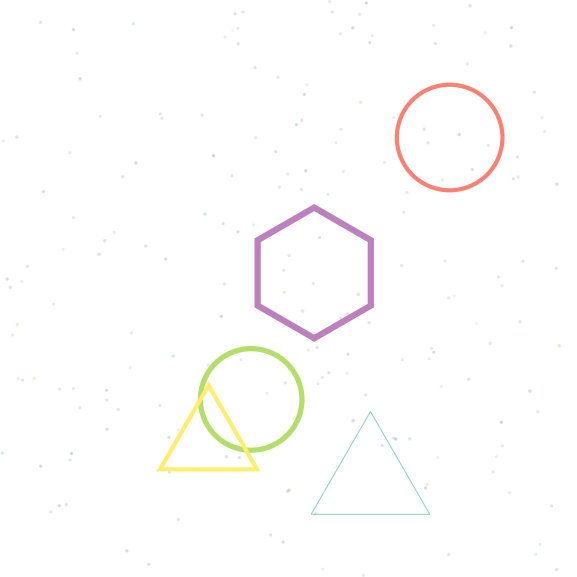[{"shape": "triangle", "thickness": 0.5, "radius": 0.59, "center": [0.642, 0.168]}, {"shape": "circle", "thickness": 2, "radius": 0.46, "center": [0.779, 0.761]}, {"shape": "circle", "thickness": 2.5, "radius": 0.44, "center": [0.435, 0.307]}, {"shape": "hexagon", "thickness": 3, "radius": 0.57, "center": [0.544, 0.527]}, {"shape": "triangle", "thickness": 2, "radius": 0.48, "center": [0.361, 0.235]}]